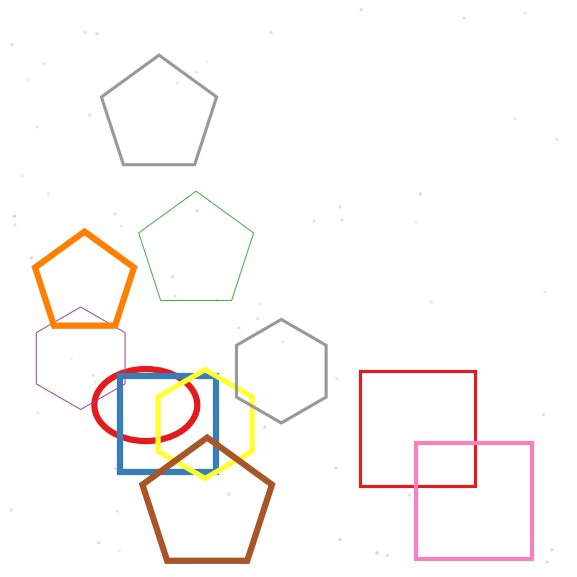[{"shape": "oval", "thickness": 3, "radius": 0.45, "center": [0.252, 0.298]}, {"shape": "square", "thickness": 1.5, "radius": 0.5, "center": [0.724, 0.256]}, {"shape": "square", "thickness": 3, "radius": 0.42, "center": [0.29, 0.266]}, {"shape": "pentagon", "thickness": 0.5, "radius": 0.52, "center": [0.34, 0.563]}, {"shape": "hexagon", "thickness": 0.5, "radius": 0.44, "center": [0.14, 0.379]}, {"shape": "pentagon", "thickness": 3, "radius": 0.45, "center": [0.146, 0.508]}, {"shape": "hexagon", "thickness": 2.5, "radius": 0.47, "center": [0.355, 0.265]}, {"shape": "pentagon", "thickness": 3, "radius": 0.59, "center": [0.359, 0.123]}, {"shape": "square", "thickness": 2, "radius": 0.5, "center": [0.821, 0.132]}, {"shape": "hexagon", "thickness": 1.5, "radius": 0.45, "center": [0.487, 0.356]}, {"shape": "pentagon", "thickness": 1.5, "radius": 0.52, "center": [0.275, 0.799]}]